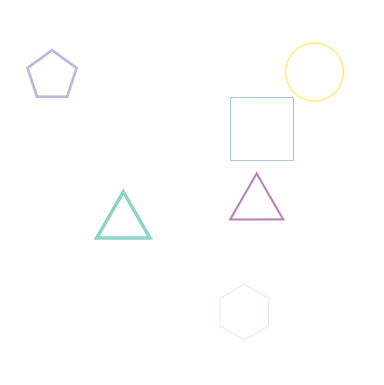[{"shape": "triangle", "thickness": 2.5, "radius": 0.4, "center": [0.32, 0.422]}, {"shape": "pentagon", "thickness": 2, "radius": 0.33, "center": [0.135, 0.803]}, {"shape": "square", "thickness": 0.5, "radius": 0.41, "center": [0.679, 0.666]}, {"shape": "hexagon", "thickness": 0.5, "radius": 0.36, "center": [0.634, 0.189]}, {"shape": "triangle", "thickness": 1.5, "radius": 0.4, "center": [0.667, 0.47]}, {"shape": "circle", "thickness": 1, "radius": 0.38, "center": [0.817, 0.813]}]